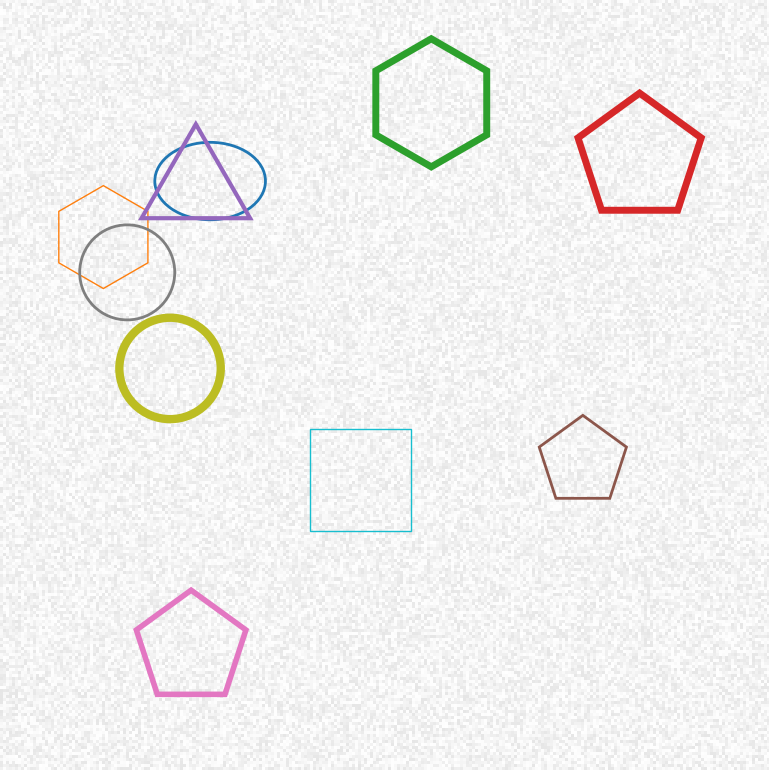[{"shape": "oval", "thickness": 1, "radius": 0.36, "center": [0.273, 0.765]}, {"shape": "hexagon", "thickness": 0.5, "radius": 0.33, "center": [0.134, 0.692]}, {"shape": "hexagon", "thickness": 2.5, "radius": 0.42, "center": [0.56, 0.866]}, {"shape": "pentagon", "thickness": 2.5, "radius": 0.42, "center": [0.831, 0.795]}, {"shape": "triangle", "thickness": 1.5, "radius": 0.41, "center": [0.254, 0.757]}, {"shape": "pentagon", "thickness": 1, "radius": 0.3, "center": [0.757, 0.401]}, {"shape": "pentagon", "thickness": 2, "radius": 0.37, "center": [0.248, 0.159]}, {"shape": "circle", "thickness": 1, "radius": 0.31, "center": [0.165, 0.646]}, {"shape": "circle", "thickness": 3, "radius": 0.33, "center": [0.221, 0.522]}, {"shape": "square", "thickness": 0.5, "radius": 0.33, "center": [0.468, 0.377]}]